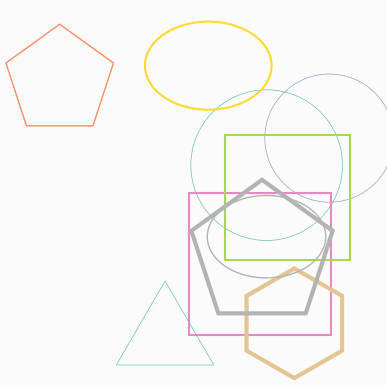[{"shape": "circle", "thickness": 0.5, "radius": 0.98, "center": [0.688, 0.571]}, {"shape": "triangle", "thickness": 0.5, "radius": 0.73, "center": [0.426, 0.125]}, {"shape": "pentagon", "thickness": 1, "radius": 0.73, "center": [0.154, 0.791]}, {"shape": "circle", "thickness": 0.5, "radius": 0.83, "center": [0.85, 0.641]}, {"shape": "square", "thickness": 1.5, "radius": 0.92, "center": [0.671, 0.314]}, {"shape": "square", "thickness": 1.5, "radius": 0.81, "center": [0.741, 0.487]}, {"shape": "oval", "thickness": 1.5, "radius": 0.82, "center": [0.538, 0.829]}, {"shape": "hexagon", "thickness": 3, "radius": 0.71, "center": [0.76, 0.16]}, {"shape": "oval", "thickness": 1, "radius": 0.76, "center": [0.688, 0.385]}, {"shape": "pentagon", "thickness": 3, "radius": 0.96, "center": [0.676, 0.341]}]